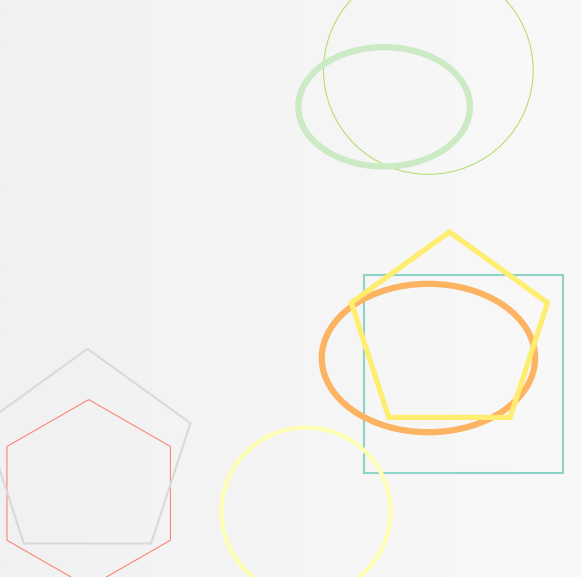[{"shape": "square", "thickness": 1, "radius": 0.85, "center": [0.798, 0.351]}, {"shape": "circle", "thickness": 2, "radius": 0.73, "center": [0.526, 0.113]}, {"shape": "hexagon", "thickness": 0.5, "radius": 0.81, "center": [0.153, 0.145]}, {"shape": "oval", "thickness": 3, "radius": 0.92, "center": [0.737, 0.379]}, {"shape": "circle", "thickness": 0.5, "radius": 0.9, "center": [0.737, 0.878]}, {"shape": "pentagon", "thickness": 1, "radius": 0.93, "center": [0.15, 0.209]}, {"shape": "oval", "thickness": 3, "radius": 0.74, "center": [0.661, 0.814]}, {"shape": "pentagon", "thickness": 2.5, "radius": 0.89, "center": [0.773, 0.42]}]